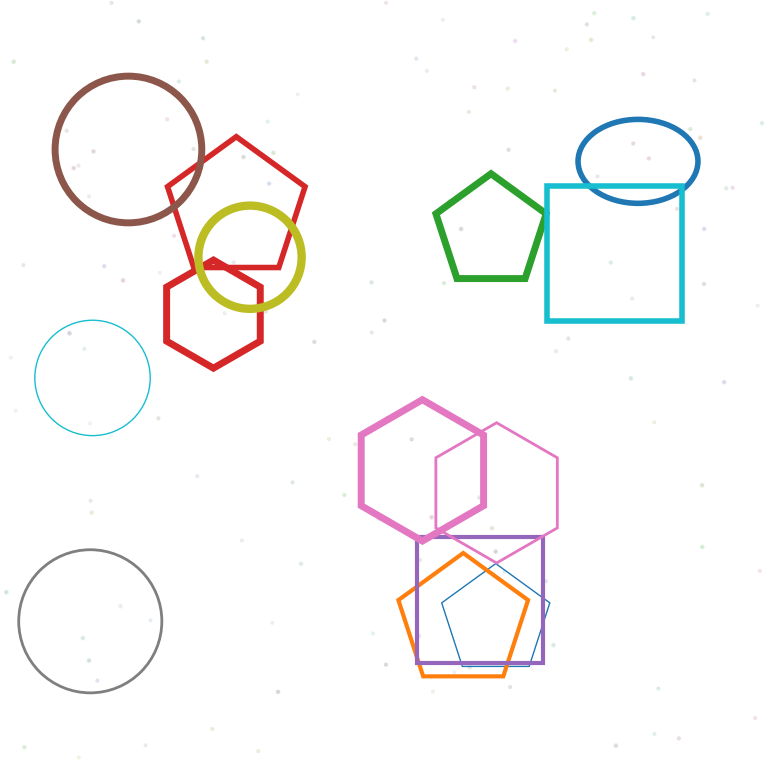[{"shape": "pentagon", "thickness": 0.5, "radius": 0.37, "center": [0.644, 0.194]}, {"shape": "oval", "thickness": 2, "radius": 0.39, "center": [0.829, 0.79]}, {"shape": "pentagon", "thickness": 1.5, "radius": 0.44, "center": [0.602, 0.193]}, {"shape": "pentagon", "thickness": 2.5, "radius": 0.38, "center": [0.638, 0.699]}, {"shape": "pentagon", "thickness": 2, "radius": 0.47, "center": [0.307, 0.729]}, {"shape": "hexagon", "thickness": 2.5, "radius": 0.35, "center": [0.277, 0.592]}, {"shape": "square", "thickness": 1.5, "radius": 0.41, "center": [0.623, 0.221]}, {"shape": "circle", "thickness": 2.5, "radius": 0.48, "center": [0.167, 0.806]}, {"shape": "hexagon", "thickness": 1, "radius": 0.46, "center": [0.645, 0.36]}, {"shape": "hexagon", "thickness": 2.5, "radius": 0.46, "center": [0.549, 0.389]}, {"shape": "circle", "thickness": 1, "radius": 0.46, "center": [0.117, 0.193]}, {"shape": "circle", "thickness": 3, "radius": 0.34, "center": [0.325, 0.666]}, {"shape": "square", "thickness": 2, "radius": 0.44, "center": [0.798, 0.67]}, {"shape": "circle", "thickness": 0.5, "radius": 0.37, "center": [0.12, 0.509]}]